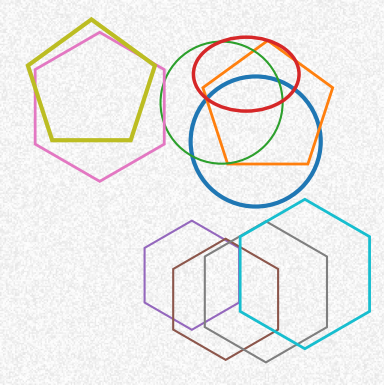[{"shape": "circle", "thickness": 3, "radius": 0.84, "center": [0.664, 0.632]}, {"shape": "pentagon", "thickness": 2, "radius": 0.89, "center": [0.696, 0.717]}, {"shape": "circle", "thickness": 1.5, "radius": 0.79, "center": [0.576, 0.733]}, {"shape": "oval", "thickness": 2.5, "radius": 0.69, "center": [0.64, 0.807]}, {"shape": "hexagon", "thickness": 1.5, "radius": 0.71, "center": [0.498, 0.285]}, {"shape": "hexagon", "thickness": 1.5, "radius": 0.79, "center": [0.586, 0.223]}, {"shape": "hexagon", "thickness": 2, "radius": 0.97, "center": [0.259, 0.722]}, {"shape": "hexagon", "thickness": 1.5, "radius": 0.92, "center": [0.691, 0.242]}, {"shape": "pentagon", "thickness": 3, "radius": 0.87, "center": [0.237, 0.776]}, {"shape": "hexagon", "thickness": 2, "radius": 0.97, "center": [0.792, 0.288]}]